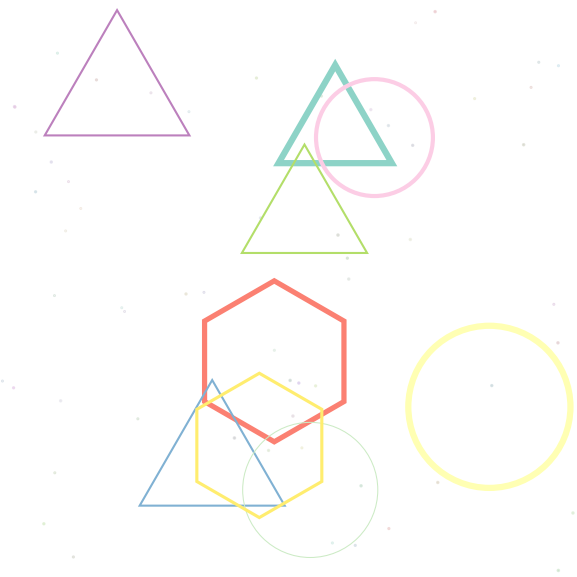[{"shape": "triangle", "thickness": 3, "radius": 0.57, "center": [0.58, 0.773]}, {"shape": "circle", "thickness": 3, "radius": 0.7, "center": [0.847, 0.295]}, {"shape": "hexagon", "thickness": 2.5, "radius": 0.7, "center": [0.475, 0.373]}, {"shape": "triangle", "thickness": 1, "radius": 0.72, "center": [0.367, 0.196]}, {"shape": "triangle", "thickness": 1, "radius": 0.63, "center": [0.527, 0.624]}, {"shape": "circle", "thickness": 2, "radius": 0.51, "center": [0.648, 0.761]}, {"shape": "triangle", "thickness": 1, "radius": 0.72, "center": [0.203, 0.837]}, {"shape": "circle", "thickness": 0.5, "radius": 0.58, "center": [0.537, 0.151]}, {"shape": "hexagon", "thickness": 1.5, "radius": 0.62, "center": [0.449, 0.228]}]